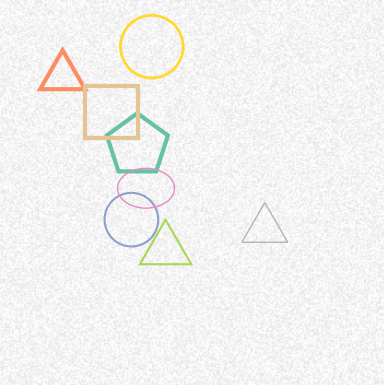[{"shape": "pentagon", "thickness": 3, "radius": 0.42, "center": [0.357, 0.622]}, {"shape": "triangle", "thickness": 3, "radius": 0.34, "center": [0.163, 0.802]}, {"shape": "circle", "thickness": 1.5, "radius": 0.35, "center": [0.341, 0.429]}, {"shape": "oval", "thickness": 1, "radius": 0.37, "center": [0.379, 0.511]}, {"shape": "triangle", "thickness": 1.5, "radius": 0.39, "center": [0.43, 0.352]}, {"shape": "circle", "thickness": 2, "radius": 0.41, "center": [0.394, 0.879]}, {"shape": "square", "thickness": 3, "radius": 0.34, "center": [0.29, 0.708]}, {"shape": "triangle", "thickness": 1, "radius": 0.34, "center": [0.688, 0.405]}]